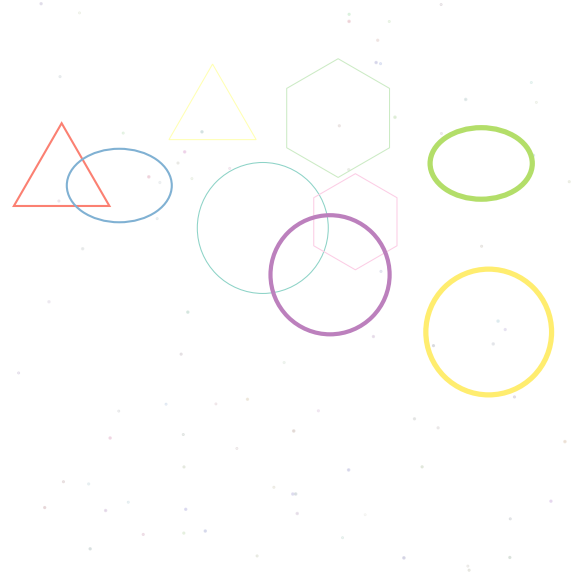[{"shape": "circle", "thickness": 0.5, "radius": 0.57, "center": [0.455, 0.604]}, {"shape": "triangle", "thickness": 0.5, "radius": 0.44, "center": [0.368, 0.801]}, {"shape": "triangle", "thickness": 1, "radius": 0.48, "center": [0.107, 0.69]}, {"shape": "oval", "thickness": 1, "radius": 0.45, "center": [0.207, 0.678]}, {"shape": "oval", "thickness": 2.5, "radius": 0.44, "center": [0.833, 0.716]}, {"shape": "hexagon", "thickness": 0.5, "radius": 0.42, "center": [0.615, 0.615]}, {"shape": "circle", "thickness": 2, "radius": 0.52, "center": [0.572, 0.523]}, {"shape": "hexagon", "thickness": 0.5, "radius": 0.51, "center": [0.585, 0.795]}, {"shape": "circle", "thickness": 2.5, "radius": 0.54, "center": [0.846, 0.424]}]